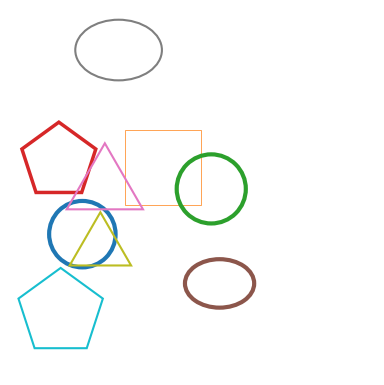[{"shape": "circle", "thickness": 3, "radius": 0.43, "center": [0.214, 0.392]}, {"shape": "square", "thickness": 0.5, "radius": 0.49, "center": [0.423, 0.564]}, {"shape": "circle", "thickness": 3, "radius": 0.45, "center": [0.549, 0.509]}, {"shape": "pentagon", "thickness": 2.5, "radius": 0.5, "center": [0.153, 0.582]}, {"shape": "oval", "thickness": 3, "radius": 0.45, "center": [0.57, 0.264]}, {"shape": "triangle", "thickness": 1.5, "radius": 0.57, "center": [0.272, 0.513]}, {"shape": "oval", "thickness": 1.5, "radius": 0.56, "center": [0.308, 0.87]}, {"shape": "triangle", "thickness": 1.5, "radius": 0.46, "center": [0.261, 0.357]}, {"shape": "pentagon", "thickness": 1.5, "radius": 0.58, "center": [0.158, 0.189]}]